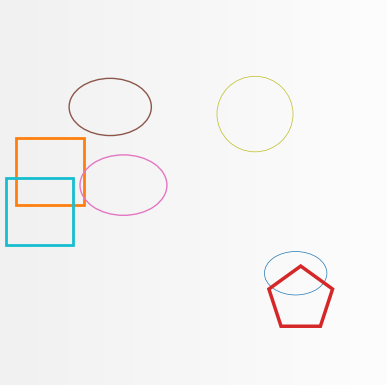[{"shape": "oval", "thickness": 0.5, "radius": 0.4, "center": [0.763, 0.29]}, {"shape": "square", "thickness": 2, "radius": 0.44, "center": [0.128, 0.554]}, {"shape": "pentagon", "thickness": 2.5, "radius": 0.43, "center": [0.776, 0.223]}, {"shape": "oval", "thickness": 1, "radius": 0.53, "center": [0.284, 0.722]}, {"shape": "oval", "thickness": 1, "radius": 0.56, "center": [0.319, 0.519]}, {"shape": "circle", "thickness": 0.5, "radius": 0.49, "center": [0.658, 0.704]}, {"shape": "square", "thickness": 2, "radius": 0.44, "center": [0.102, 0.452]}]